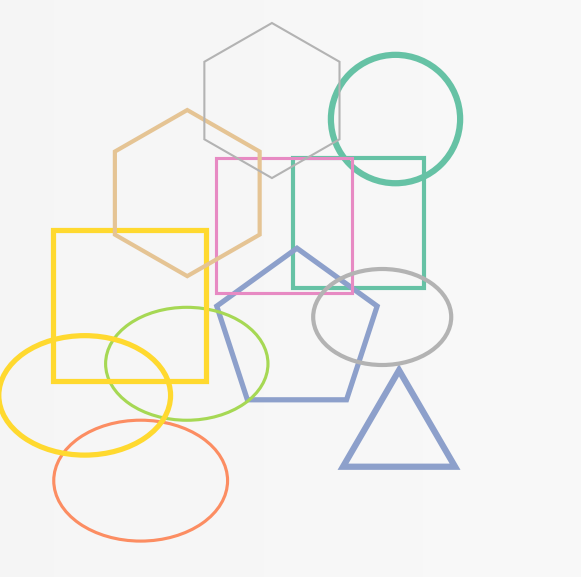[{"shape": "circle", "thickness": 3, "radius": 0.56, "center": [0.68, 0.793]}, {"shape": "square", "thickness": 2, "radius": 0.56, "center": [0.616, 0.613]}, {"shape": "oval", "thickness": 1.5, "radius": 0.75, "center": [0.242, 0.167]}, {"shape": "pentagon", "thickness": 2.5, "radius": 0.73, "center": [0.511, 0.424]}, {"shape": "triangle", "thickness": 3, "radius": 0.56, "center": [0.687, 0.247]}, {"shape": "square", "thickness": 1.5, "radius": 0.59, "center": [0.488, 0.608]}, {"shape": "oval", "thickness": 1.5, "radius": 0.7, "center": [0.321, 0.369]}, {"shape": "square", "thickness": 2.5, "radius": 0.66, "center": [0.222, 0.47]}, {"shape": "oval", "thickness": 2.5, "radius": 0.74, "center": [0.146, 0.314]}, {"shape": "hexagon", "thickness": 2, "radius": 0.72, "center": [0.322, 0.665]}, {"shape": "oval", "thickness": 2, "radius": 0.59, "center": [0.658, 0.45]}, {"shape": "hexagon", "thickness": 1, "radius": 0.67, "center": [0.468, 0.825]}]